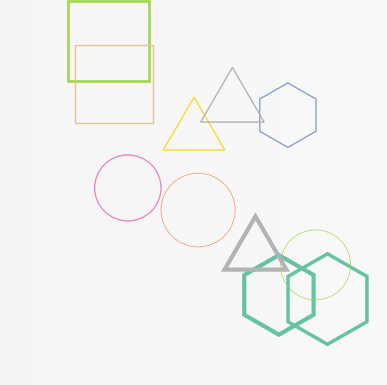[{"shape": "hexagon", "thickness": 2.5, "radius": 0.59, "center": [0.845, 0.223]}, {"shape": "hexagon", "thickness": 3, "radius": 0.52, "center": [0.72, 0.234]}, {"shape": "circle", "thickness": 0.5, "radius": 0.48, "center": [0.511, 0.454]}, {"shape": "hexagon", "thickness": 1, "radius": 0.42, "center": [0.743, 0.701]}, {"shape": "circle", "thickness": 1, "radius": 0.43, "center": [0.33, 0.512]}, {"shape": "circle", "thickness": 0.5, "radius": 0.45, "center": [0.814, 0.312]}, {"shape": "square", "thickness": 2, "radius": 0.52, "center": [0.28, 0.893]}, {"shape": "triangle", "thickness": 1, "radius": 0.46, "center": [0.501, 0.656]}, {"shape": "square", "thickness": 1, "radius": 0.51, "center": [0.294, 0.782]}, {"shape": "triangle", "thickness": 3, "radius": 0.46, "center": [0.659, 0.346]}, {"shape": "triangle", "thickness": 1, "radius": 0.47, "center": [0.6, 0.73]}]